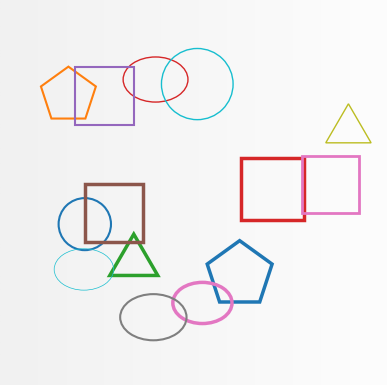[{"shape": "pentagon", "thickness": 2.5, "radius": 0.44, "center": [0.618, 0.287]}, {"shape": "circle", "thickness": 1.5, "radius": 0.34, "center": [0.219, 0.418]}, {"shape": "pentagon", "thickness": 1.5, "radius": 0.37, "center": [0.177, 0.752]}, {"shape": "triangle", "thickness": 2.5, "radius": 0.36, "center": [0.345, 0.32]}, {"shape": "oval", "thickness": 1, "radius": 0.42, "center": [0.401, 0.793]}, {"shape": "square", "thickness": 2.5, "radius": 0.4, "center": [0.704, 0.509]}, {"shape": "square", "thickness": 1.5, "radius": 0.38, "center": [0.27, 0.751]}, {"shape": "square", "thickness": 2.5, "radius": 0.38, "center": [0.295, 0.446]}, {"shape": "square", "thickness": 2, "radius": 0.37, "center": [0.853, 0.521]}, {"shape": "oval", "thickness": 2.5, "radius": 0.38, "center": [0.522, 0.213]}, {"shape": "oval", "thickness": 1.5, "radius": 0.43, "center": [0.396, 0.176]}, {"shape": "triangle", "thickness": 1, "radius": 0.34, "center": [0.899, 0.663]}, {"shape": "circle", "thickness": 1, "radius": 0.46, "center": [0.509, 0.782]}, {"shape": "oval", "thickness": 0.5, "radius": 0.38, "center": [0.217, 0.3]}]